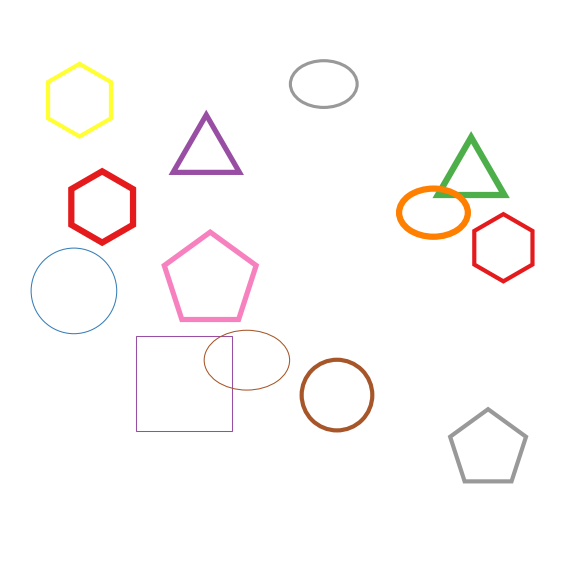[{"shape": "hexagon", "thickness": 3, "radius": 0.31, "center": [0.177, 0.641]}, {"shape": "hexagon", "thickness": 2, "radius": 0.29, "center": [0.872, 0.57]}, {"shape": "circle", "thickness": 0.5, "radius": 0.37, "center": [0.128, 0.495]}, {"shape": "triangle", "thickness": 3, "radius": 0.33, "center": [0.816, 0.695]}, {"shape": "square", "thickness": 0.5, "radius": 0.41, "center": [0.319, 0.335]}, {"shape": "triangle", "thickness": 2.5, "radius": 0.33, "center": [0.357, 0.734]}, {"shape": "oval", "thickness": 3, "radius": 0.3, "center": [0.751, 0.631]}, {"shape": "hexagon", "thickness": 2, "radius": 0.31, "center": [0.138, 0.826]}, {"shape": "oval", "thickness": 0.5, "radius": 0.37, "center": [0.428, 0.375]}, {"shape": "circle", "thickness": 2, "radius": 0.31, "center": [0.584, 0.315]}, {"shape": "pentagon", "thickness": 2.5, "radius": 0.42, "center": [0.364, 0.514]}, {"shape": "pentagon", "thickness": 2, "radius": 0.35, "center": [0.845, 0.221]}, {"shape": "oval", "thickness": 1.5, "radius": 0.29, "center": [0.561, 0.854]}]